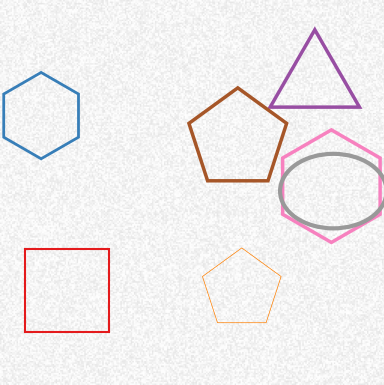[{"shape": "square", "thickness": 1.5, "radius": 0.54, "center": [0.173, 0.245]}, {"shape": "hexagon", "thickness": 2, "radius": 0.56, "center": [0.107, 0.7]}, {"shape": "triangle", "thickness": 2.5, "radius": 0.67, "center": [0.818, 0.789]}, {"shape": "pentagon", "thickness": 0.5, "radius": 0.54, "center": [0.628, 0.249]}, {"shape": "pentagon", "thickness": 2.5, "radius": 0.67, "center": [0.618, 0.638]}, {"shape": "hexagon", "thickness": 2.5, "radius": 0.73, "center": [0.861, 0.516]}, {"shape": "oval", "thickness": 3, "radius": 0.69, "center": [0.866, 0.504]}]